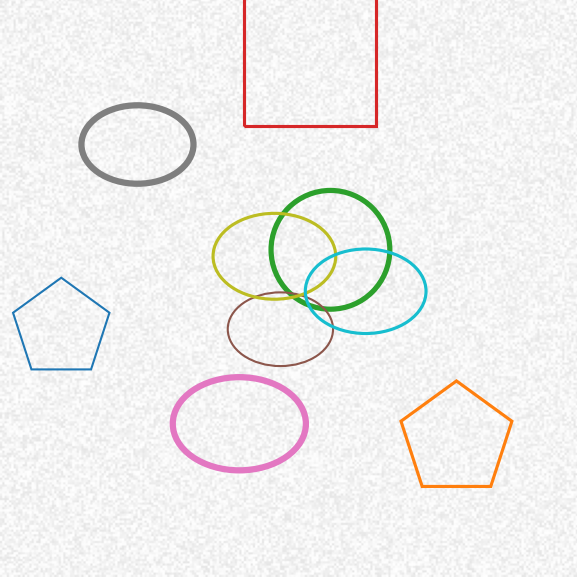[{"shape": "pentagon", "thickness": 1, "radius": 0.44, "center": [0.106, 0.43]}, {"shape": "pentagon", "thickness": 1.5, "radius": 0.5, "center": [0.79, 0.239]}, {"shape": "circle", "thickness": 2.5, "radius": 0.51, "center": [0.572, 0.567]}, {"shape": "square", "thickness": 1.5, "radius": 0.57, "center": [0.537, 0.895]}, {"shape": "oval", "thickness": 1, "radius": 0.46, "center": [0.486, 0.429]}, {"shape": "oval", "thickness": 3, "radius": 0.58, "center": [0.414, 0.265]}, {"shape": "oval", "thickness": 3, "radius": 0.49, "center": [0.238, 0.749]}, {"shape": "oval", "thickness": 1.5, "radius": 0.53, "center": [0.475, 0.555]}, {"shape": "oval", "thickness": 1.5, "radius": 0.52, "center": [0.633, 0.495]}]